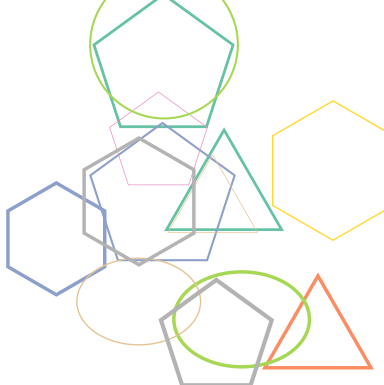[{"shape": "triangle", "thickness": 2, "radius": 0.86, "center": [0.582, 0.49]}, {"shape": "pentagon", "thickness": 2, "radius": 0.95, "center": [0.425, 0.825]}, {"shape": "triangle", "thickness": 2.5, "radius": 0.8, "center": [0.826, 0.124]}, {"shape": "pentagon", "thickness": 1.5, "radius": 0.99, "center": [0.422, 0.484]}, {"shape": "hexagon", "thickness": 2.5, "radius": 0.73, "center": [0.146, 0.38]}, {"shape": "pentagon", "thickness": 0.5, "radius": 0.67, "center": [0.412, 0.628]}, {"shape": "oval", "thickness": 2.5, "radius": 0.88, "center": [0.628, 0.171]}, {"shape": "circle", "thickness": 1.5, "radius": 0.96, "center": [0.426, 0.884]}, {"shape": "hexagon", "thickness": 1, "radius": 0.9, "center": [0.865, 0.557]}, {"shape": "triangle", "thickness": 0.5, "radius": 0.67, "center": [0.552, 0.464]}, {"shape": "oval", "thickness": 1, "radius": 0.8, "center": [0.36, 0.217]}, {"shape": "hexagon", "thickness": 2.5, "radius": 0.82, "center": [0.361, 0.477]}, {"shape": "pentagon", "thickness": 3, "radius": 0.76, "center": [0.562, 0.122]}]